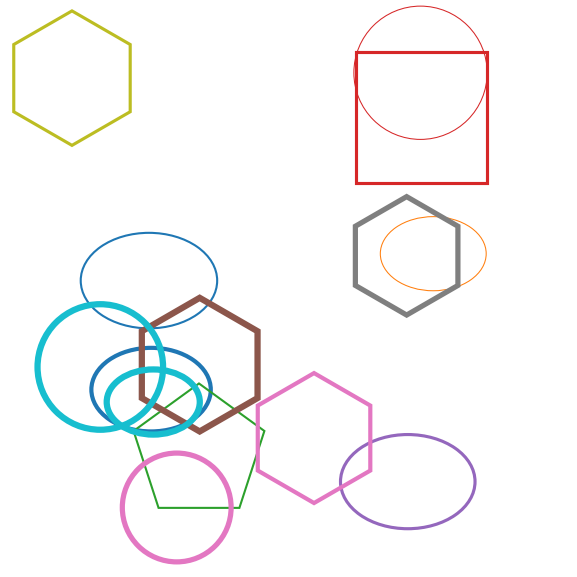[{"shape": "oval", "thickness": 2, "radius": 0.52, "center": [0.262, 0.324]}, {"shape": "oval", "thickness": 1, "radius": 0.59, "center": [0.258, 0.513]}, {"shape": "oval", "thickness": 0.5, "radius": 0.46, "center": [0.75, 0.56]}, {"shape": "pentagon", "thickness": 1, "radius": 0.6, "center": [0.345, 0.216]}, {"shape": "circle", "thickness": 0.5, "radius": 0.58, "center": [0.728, 0.873]}, {"shape": "square", "thickness": 1.5, "radius": 0.57, "center": [0.73, 0.796]}, {"shape": "oval", "thickness": 1.5, "radius": 0.58, "center": [0.706, 0.165]}, {"shape": "hexagon", "thickness": 3, "radius": 0.58, "center": [0.346, 0.368]}, {"shape": "hexagon", "thickness": 2, "radius": 0.56, "center": [0.544, 0.241]}, {"shape": "circle", "thickness": 2.5, "radius": 0.47, "center": [0.306, 0.12]}, {"shape": "hexagon", "thickness": 2.5, "radius": 0.51, "center": [0.704, 0.556]}, {"shape": "hexagon", "thickness": 1.5, "radius": 0.58, "center": [0.125, 0.864]}, {"shape": "circle", "thickness": 3, "radius": 0.54, "center": [0.174, 0.364]}, {"shape": "oval", "thickness": 3, "radius": 0.4, "center": [0.265, 0.303]}]